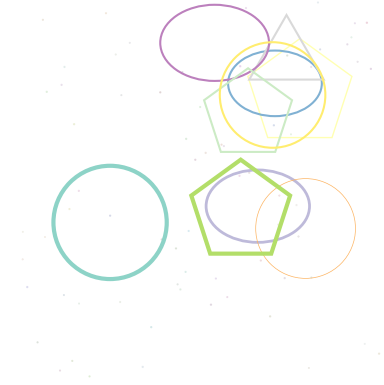[{"shape": "circle", "thickness": 3, "radius": 0.74, "center": [0.286, 0.422]}, {"shape": "pentagon", "thickness": 1, "radius": 0.71, "center": [0.779, 0.758]}, {"shape": "oval", "thickness": 2, "radius": 0.67, "center": [0.67, 0.464]}, {"shape": "oval", "thickness": 1.5, "radius": 0.61, "center": [0.714, 0.783]}, {"shape": "circle", "thickness": 0.5, "radius": 0.65, "center": [0.794, 0.407]}, {"shape": "pentagon", "thickness": 3, "radius": 0.67, "center": [0.625, 0.45]}, {"shape": "triangle", "thickness": 1.5, "radius": 0.56, "center": [0.744, 0.849]}, {"shape": "oval", "thickness": 1.5, "radius": 0.71, "center": [0.558, 0.889]}, {"shape": "pentagon", "thickness": 1.5, "radius": 0.6, "center": [0.644, 0.703]}, {"shape": "circle", "thickness": 1.5, "radius": 0.69, "center": [0.708, 0.753]}]